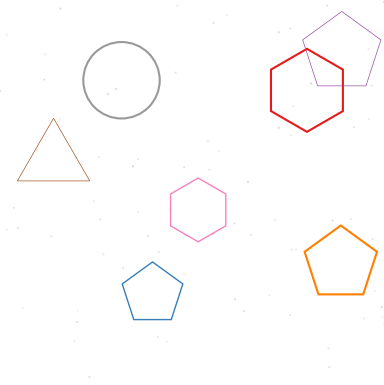[{"shape": "hexagon", "thickness": 1.5, "radius": 0.54, "center": [0.797, 0.765]}, {"shape": "pentagon", "thickness": 1, "radius": 0.41, "center": [0.396, 0.237]}, {"shape": "pentagon", "thickness": 0.5, "radius": 0.53, "center": [0.888, 0.863]}, {"shape": "pentagon", "thickness": 1.5, "radius": 0.49, "center": [0.885, 0.315]}, {"shape": "triangle", "thickness": 0.5, "radius": 0.54, "center": [0.139, 0.584]}, {"shape": "hexagon", "thickness": 1, "radius": 0.41, "center": [0.515, 0.455]}, {"shape": "circle", "thickness": 1.5, "radius": 0.5, "center": [0.316, 0.792]}]